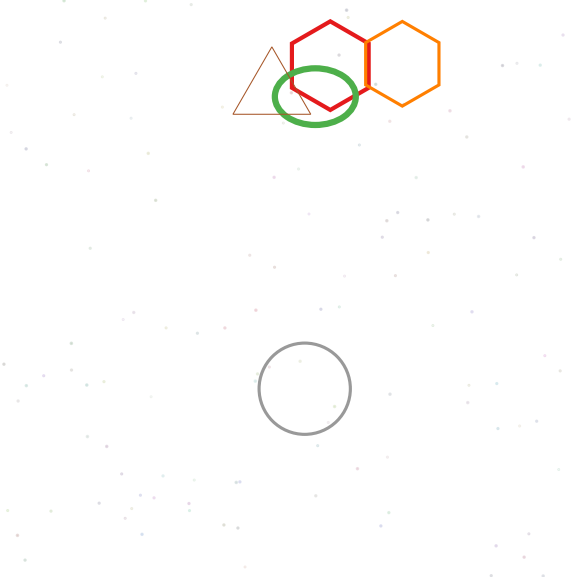[{"shape": "hexagon", "thickness": 2, "radius": 0.38, "center": [0.572, 0.885]}, {"shape": "oval", "thickness": 3, "radius": 0.35, "center": [0.546, 0.832]}, {"shape": "hexagon", "thickness": 1.5, "radius": 0.37, "center": [0.697, 0.889]}, {"shape": "triangle", "thickness": 0.5, "radius": 0.39, "center": [0.471, 0.84]}, {"shape": "circle", "thickness": 1.5, "radius": 0.4, "center": [0.528, 0.326]}]